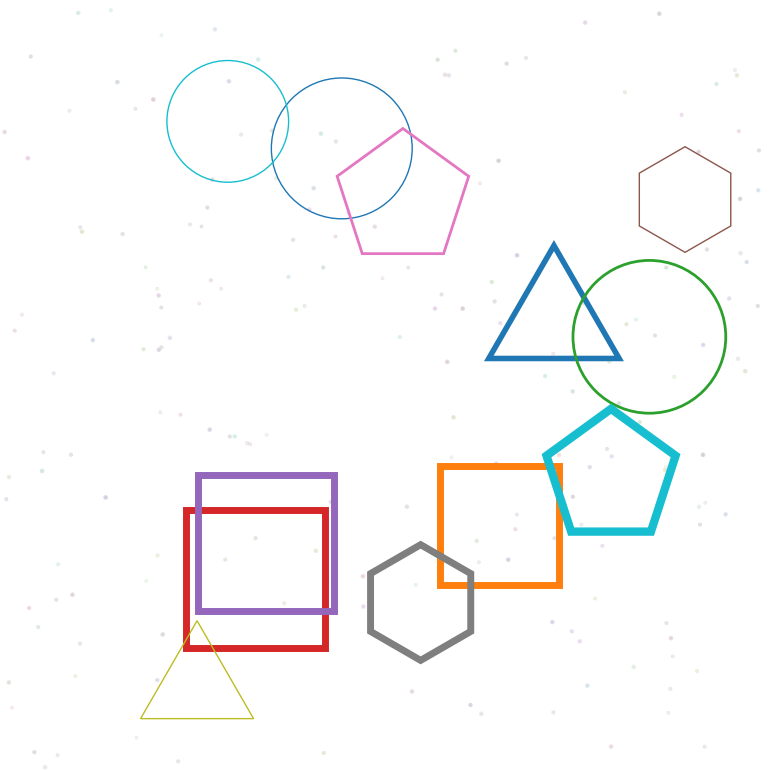[{"shape": "circle", "thickness": 0.5, "radius": 0.46, "center": [0.444, 0.807]}, {"shape": "triangle", "thickness": 2, "radius": 0.49, "center": [0.719, 0.583]}, {"shape": "square", "thickness": 2.5, "radius": 0.38, "center": [0.649, 0.317]}, {"shape": "circle", "thickness": 1, "radius": 0.5, "center": [0.843, 0.563]}, {"shape": "square", "thickness": 2.5, "radius": 0.45, "center": [0.332, 0.248]}, {"shape": "square", "thickness": 2.5, "radius": 0.44, "center": [0.345, 0.295]}, {"shape": "hexagon", "thickness": 0.5, "radius": 0.34, "center": [0.89, 0.741]}, {"shape": "pentagon", "thickness": 1, "radius": 0.45, "center": [0.523, 0.743]}, {"shape": "hexagon", "thickness": 2.5, "radius": 0.38, "center": [0.546, 0.218]}, {"shape": "triangle", "thickness": 0.5, "radius": 0.42, "center": [0.256, 0.109]}, {"shape": "pentagon", "thickness": 3, "radius": 0.44, "center": [0.794, 0.381]}, {"shape": "circle", "thickness": 0.5, "radius": 0.4, "center": [0.296, 0.842]}]